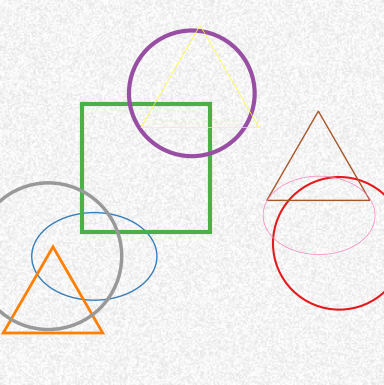[{"shape": "circle", "thickness": 1.5, "radius": 0.86, "center": [0.881, 0.368]}, {"shape": "oval", "thickness": 1, "radius": 0.81, "center": [0.245, 0.334]}, {"shape": "square", "thickness": 3, "radius": 0.83, "center": [0.38, 0.564]}, {"shape": "circle", "thickness": 3, "radius": 0.82, "center": [0.498, 0.758]}, {"shape": "triangle", "thickness": 2, "radius": 0.75, "center": [0.138, 0.21]}, {"shape": "triangle", "thickness": 0.5, "radius": 0.89, "center": [0.52, 0.757]}, {"shape": "triangle", "thickness": 1, "radius": 0.77, "center": [0.827, 0.557]}, {"shape": "oval", "thickness": 0.5, "radius": 0.73, "center": [0.829, 0.441]}, {"shape": "circle", "thickness": 2.5, "radius": 0.95, "center": [0.126, 0.335]}]